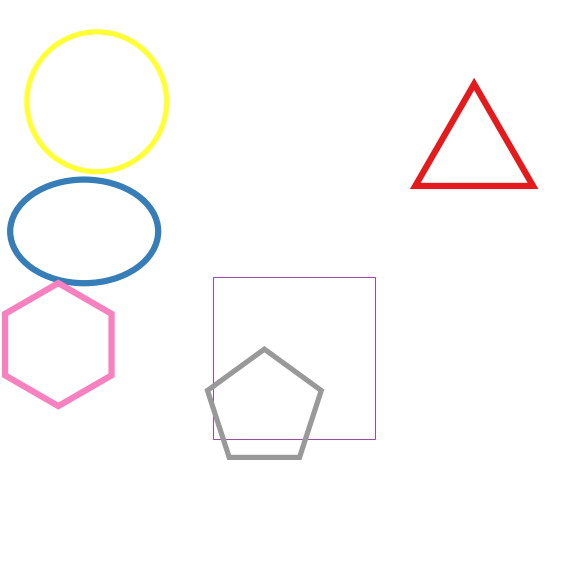[{"shape": "triangle", "thickness": 3, "radius": 0.59, "center": [0.821, 0.736]}, {"shape": "oval", "thickness": 3, "radius": 0.64, "center": [0.146, 0.598]}, {"shape": "square", "thickness": 0.5, "radius": 0.7, "center": [0.509, 0.379]}, {"shape": "circle", "thickness": 2.5, "radius": 0.61, "center": [0.168, 0.823]}, {"shape": "hexagon", "thickness": 3, "radius": 0.53, "center": [0.101, 0.402]}, {"shape": "pentagon", "thickness": 2.5, "radius": 0.52, "center": [0.458, 0.291]}]